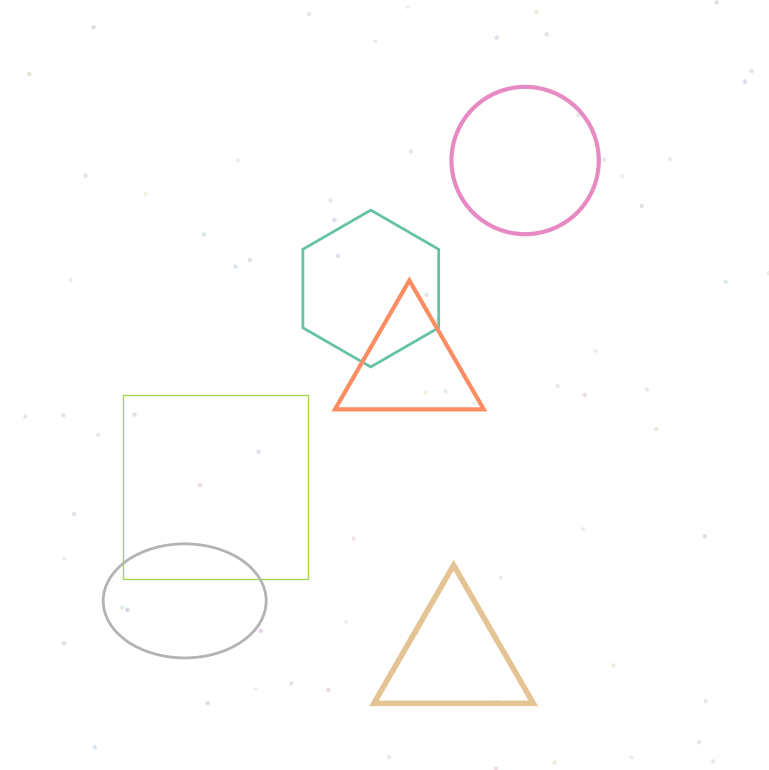[{"shape": "hexagon", "thickness": 1, "radius": 0.51, "center": [0.482, 0.625]}, {"shape": "triangle", "thickness": 1.5, "radius": 0.56, "center": [0.532, 0.524]}, {"shape": "circle", "thickness": 1.5, "radius": 0.48, "center": [0.682, 0.792]}, {"shape": "square", "thickness": 0.5, "radius": 0.6, "center": [0.28, 0.368]}, {"shape": "triangle", "thickness": 2, "radius": 0.6, "center": [0.589, 0.146]}, {"shape": "oval", "thickness": 1, "radius": 0.53, "center": [0.24, 0.22]}]